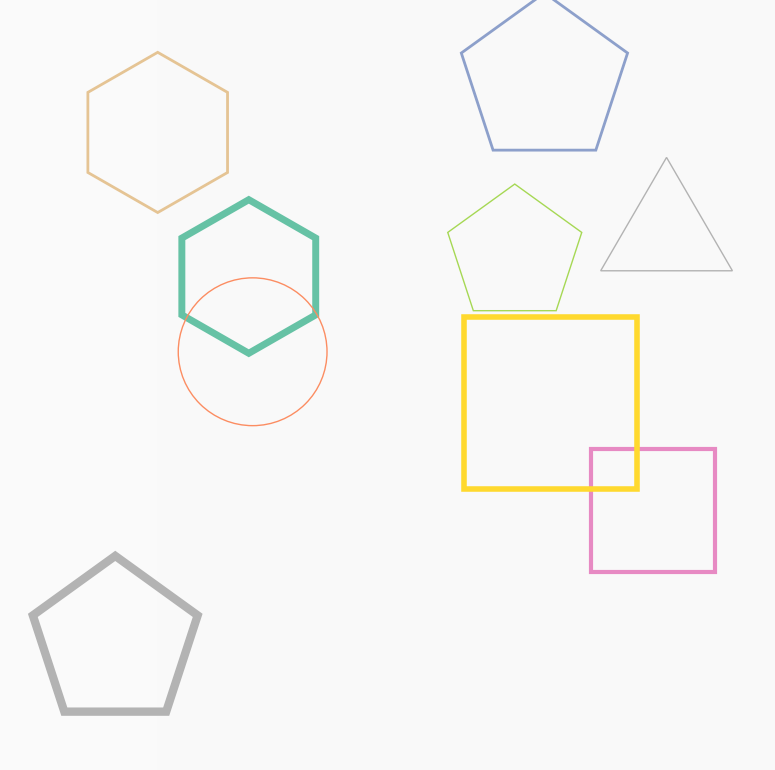[{"shape": "hexagon", "thickness": 2.5, "radius": 0.5, "center": [0.321, 0.641]}, {"shape": "circle", "thickness": 0.5, "radius": 0.48, "center": [0.326, 0.543]}, {"shape": "pentagon", "thickness": 1, "radius": 0.56, "center": [0.703, 0.896]}, {"shape": "square", "thickness": 1.5, "radius": 0.4, "center": [0.843, 0.337]}, {"shape": "pentagon", "thickness": 0.5, "radius": 0.45, "center": [0.664, 0.67]}, {"shape": "square", "thickness": 2, "radius": 0.56, "center": [0.711, 0.477]}, {"shape": "hexagon", "thickness": 1, "radius": 0.52, "center": [0.203, 0.828]}, {"shape": "pentagon", "thickness": 3, "radius": 0.56, "center": [0.149, 0.166]}, {"shape": "triangle", "thickness": 0.5, "radius": 0.49, "center": [0.86, 0.697]}]